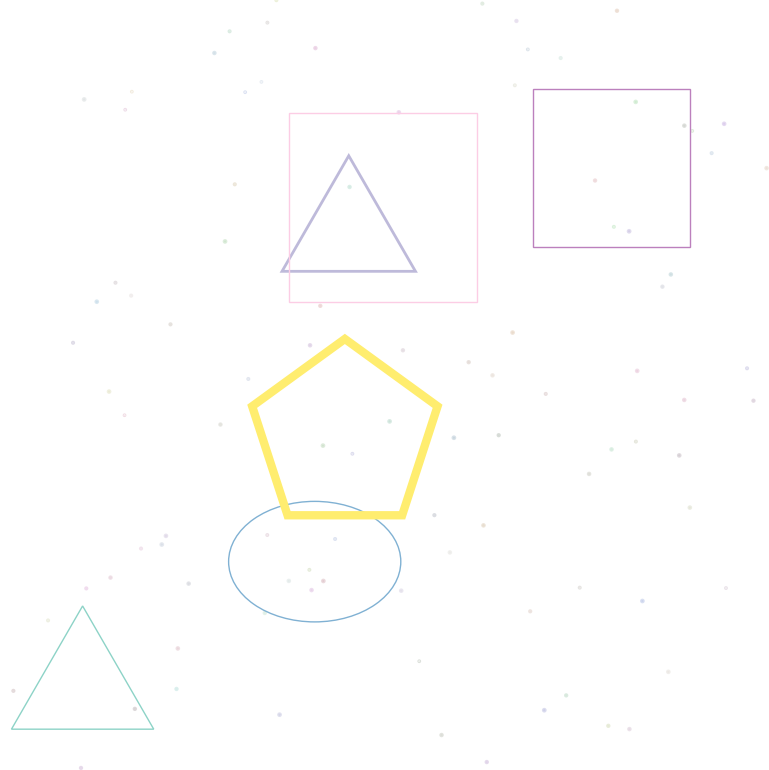[{"shape": "triangle", "thickness": 0.5, "radius": 0.53, "center": [0.107, 0.106]}, {"shape": "triangle", "thickness": 1, "radius": 0.5, "center": [0.453, 0.698]}, {"shape": "oval", "thickness": 0.5, "radius": 0.56, "center": [0.409, 0.271]}, {"shape": "square", "thickness": 0.5, "radius": 0.61, "center": [0.497, 0.73]}, {"shape": "square", "thickness": 0.5, "radius": 0.51, "center": [0.794, 0.782]}, {"shape": "pentagon", "thickness": 3, "radius": 0.63, "center": [0.448, 0.433]}]